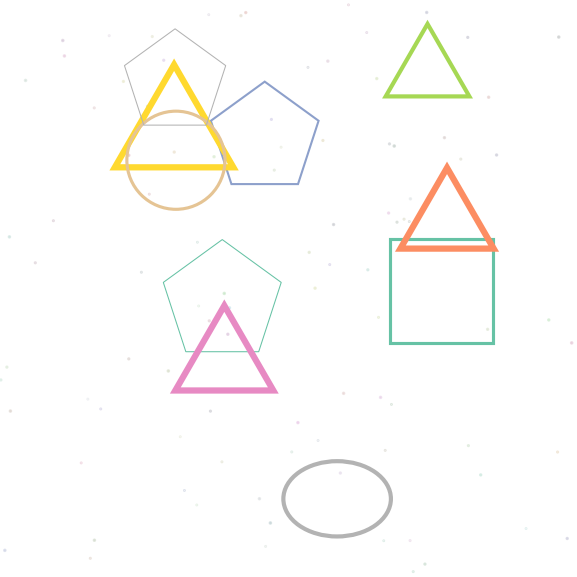[{"shape": "pentagon", "thickness": 0.5, "radius": 0.54, "center": [0.385, 0.477]}, {"shape": "square", "thickness": 1.5, "radius": 0.45, "center": [0.764, 0.495]}, {"shape": "triangle", "thickness": 3, "radius": 0.47, "center": [0.774, 0.615]}, {"shape": "pentagon", "thickness": 1, "radius": 0.49, "center": [0.458, 0.76]}, {"shape": "triangle", "thickness": 3, "radius": 0.49, "center": [0.388, 0.372]}, {"shape": "triangle", "thickness": 2, "radius": 0.42, "center": [0.74, 0.874]}, {"shape": "triangle", "thickness": 3, "radius": 0.59, "center": [0.301, 0.769]}, {"shape": "circle", "thickness": 1.5, "radius": 0.42, "center": [0.305, 0.722]}, {"shape": "oval", "thickness": 2, "radius": 0.47, "center": [0.584, 0.135]}, {"shape": "pentagon", "thickness": 0.5, "radius": 0.46, "center": [0.303, 0.857]}]